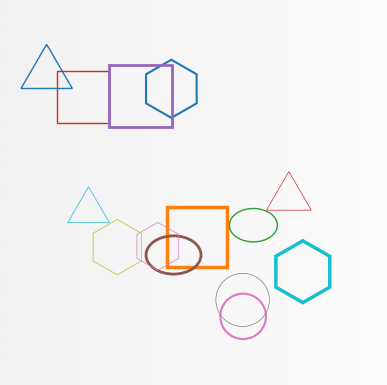[{"shape": "hexagon", "thickness": 1.5, "radius": 0.38, "center": [0.442, 0.769]}, {"shape": "triangle", "thickness": 1, "radius": 0.38, "center": [0.12, 0.808]}, {"shape": "square", "thickness": 2.5, "radius": 0.39, "center": [0.509, 0.385]}, {"shape": "oval", "thickness": 1, "radius": 0.31, "center": [0.654, 0.415]}, {"shape": "triangle", "thickness": 0.5, "radius": 0.33, "center": [0.745, 0.488]}, {"shape": "square", "thickness": 1, "radius": 0.34, "center": [0.213, 0.749]}, {"shape": "square", "thickness": 2, "radius": 0.4, "center": [0.363, 0.75]}, {"shape": "oval", "thickness": 2, "radius": 0.35, "center": [0.448, 0.338]}, {"shape": "circle", "thickness": 1.5, "radius": 0.29, "center": [0.627, 0.178]}, {"shape": "hexagon", "thickness": 0.5, "radius": 0.31, "center": [0.407, 0.36]}, {"shape": "circle", "thickness": 0.5, "radius": 0.35, "center": [0.626, 0.221]}, {"shape": "hexagon", "thickness": 0.5, "radius": 0.36, "center": [0.303, 0.358]}, {"shape": "triangle", "thickness": 0.5, "radius": 0.31, "center": [0.229, 0.453]}, {"shape": "hexagon", "thickness": 2.5, "radius": 0.4, "center": [0.781, 0.294]}]